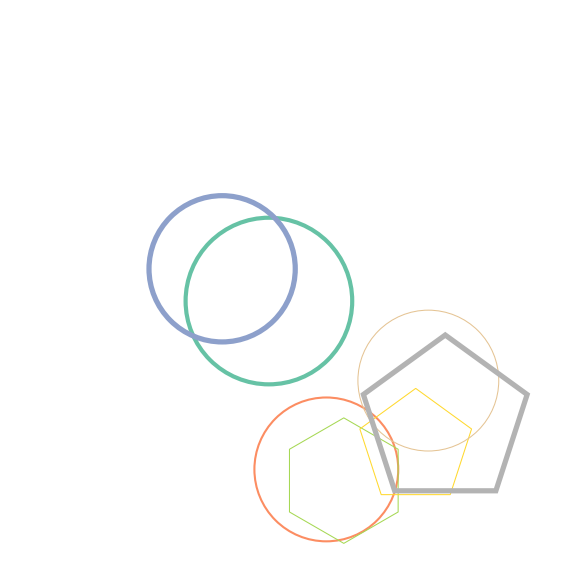[{"shape": "circle", "thickness": 2, "radius": 0.72, "center": [0.466, 0.478]}, {"shape": "circle", "thickness": 1, "radius": 0.62, "center": [0.565, 0.186]}, {"shape": "circle", "thickness": 2.5, "radius": 0.63, "center": [0.385, 0.534]}, {"shape": "hexagon", "thickness": 0.5, "radius": 0.54, "center": [0.595, 0.167]}, {"shape": "pentagon", "thickness": 0.5, "radius": 0.51, "center": [0.72, 0.225]}, {"shape": "circle", "thickness": 0.5, "radius": 0.61, "center": [0.742, 0.34]}, {"shape": "pentagon", "thickness": 2.5, "radius": 0.75, "center": [0.771, 0.27]}]